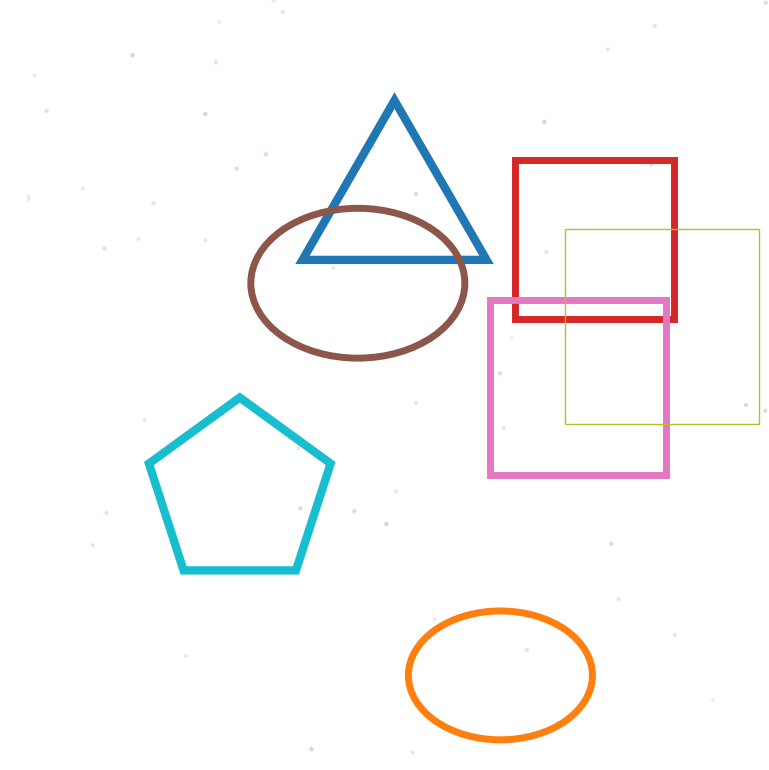[{"shape": "triangle", "thickness": 3, "radius": 0.69, "center": [0.512, 0.731]}, {"shape": "oval", "thickness": 2.5, "radius": 0.6, "center": [0.65, 0.123]}, {"shape": "square", "thickness": 2.5, "radius": 0.52, "center": [0.772, 0.688]}, {"shape": "oval", "thickness": 2.5, "radius": 0.69, "center": [0.465, 0.632]}, {"shape": "square", "thickness": 2.5, "radius": 0.57, "center": [0.751, 0.497]}, {"shape": "square", "thickness": 0.5, "radius": 0.63, "center": [0.86, 0.576]}, {"shape": "pentagon", "thickness": 3, "radius": 0.62, "center": [0.311, 0.36]}]